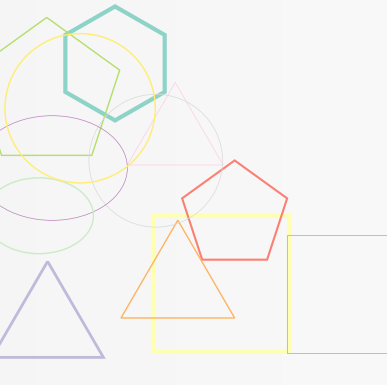[{"shape": "hexagon", "thickness": 3, "radius": 0.74, "center": [0.297, 0.835]}, {"shape": "square", "thickness": 3, "radius": 0.88, "center": [0.57, 0.263]}, {"shape": "triangle", "thickness": 2, "radius": 0.83, "center": [0.123, 0.155]}, {"shape": "pentagon", "thickness": 1.5, "radius": 0.71, "center": [0.606, 0.441]}, {"shape": "square", "thickness": 0.5, "radius": 0.77, "center": [0.894, 0.237]}, {"shape": "triangle", "thickness": 1, "radius": 0.85, "center": [0.459, 0.259]}, {"shape": "pentagon", "thickness": 1, "radius": 0.99, "center": [0.121, 0.757]}, {"shape": "triangle", "thickness": 0.5, "radius": 0.71, "center": [0.452, 0.643]}, {"shape": "circle", "thickness": 0.5, "radius": 0.86, "center": [0.402, 0.583]}, {"shape": "oval", "thickness": 0.5, "radius": 0.97, "center": [0.135, 0.564]}, {"shape": "oval", "thickness": 1, "radius": 0.7, "center": [0.1, 0.44]}, {"shape": "circle", "thickness": 1, "radius": 0.97, "center": [0.207, 0.719]}]